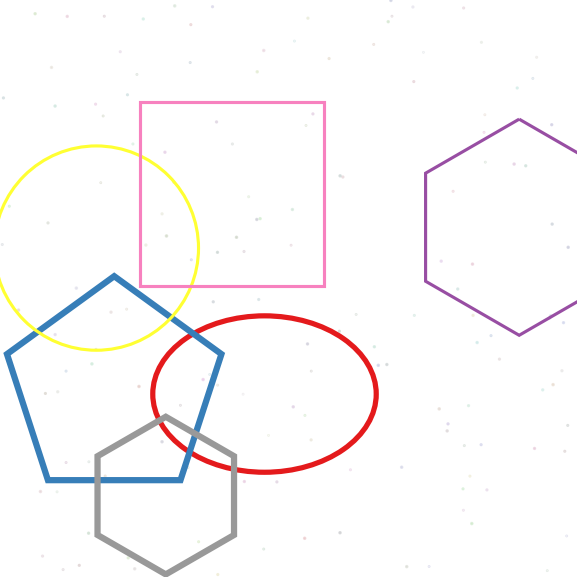[{"shape": "oval", "thickness": 2.5, "radius": 0.97, "center": [0.458, 0.317]}, {"shape": "pentagon", "thickness": 3, "radius": 0.98, "center": [0.198, 0.326]}, {"shape": "hexagon", "thickness": 1.5, "radius": 0.94, "center": [0.899, 0.606]}, {"shape": "circle", "thickness": 1.5, "radius": 0.88, "center": [0.167, 0.57]}, {"shape": "square", "thickness": 1.5, "radius": 0.8, "center": [0.401, 0.664]}, {"shape": "hexagon", "thickness": 3, "radius": 0.68, "center": [0.287, 0.141]}]